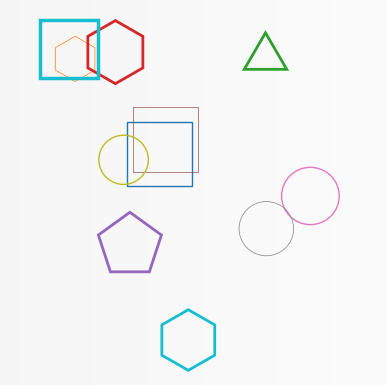[{"shape": "square", "thickness": 1, "radius": 0.41, "center": [0.412, 0.6]}, {"shape": "hexagon", "thickness": 0.5, "radius": 0.29, "center": [0.194, 0.847]}, {"shape": "triangle", "thickness": 2, "radius": 0.32, "center": [0.685, 0.852]}, {"shape": "hexagon", "thickness": 2, "radius": 0.41, "center": [0.298, 0.865]}, {"shape": "pentagon", "thickness": 2, "radius": 0.43, "center": [0.335, 0.363]}, {"shape": "square", "thickness": 0.5, "radius": 0.42, "center": [0.427, 0.638]}, {"shape": "circle", "thickness": 1, "radius": 0.37, "center": [0.801, 0.491]}, {"shape": "circle", "thickness": 0.5, "radius": 0.35, "center": [0.687, 0.406]}, {"shape": "circle", "thickness": 1, "radius": 0.32, "center": [0.319, 0.585]}, {"shape": "square", "thickness": 2.5, "radius": 0.37, "center": [0.178, 0.873]}, {"shape": "hexagon", "thickness": 2, "radius": 0.39, "center": [0.486, 0.117]}]